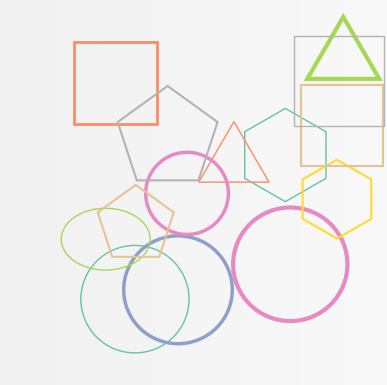[{"shape": "hexagon", "thickness": 1, "radius": 0.61, "center": [0.736, 0.597]}, {"shape": "circle", "thickness": 1, "radius": 0.7, "center": [0.348, 0.223]}, {"shape": "square", "thickness": 2, "radius": 0.53, "center": [0.299, 0.785]}, {"shape": "triangle", "thickness": 1, "radius": 0.52, "center": [0.604, 0.579]}, {"shape": "circle", "thickness": 2.5, "radius": 0.7, "center": [0.459, 0.247]}, {"shape": "circle", "thickness": 2.5, "radius": 0.53, "center": [0.483, 0.498]}, {"shape": "circle", "thickness": 3, "radius": 0.74, "center": [0.749, 0.314]}, {"shape": "triangle", "thickness": 3, "radius": 0.54, "center": [0.886, 0.849]}, {"shape": "oval", "thickness": 1, "radius": 0.57, "center": [0.273, 0.379]}, {"shape": "hexagon", "thickness": 1.5, "radius": 0.51, "center": [0.87, 0.483]}, {"shape": "pentagon", "thickness": 1.5, "radius": 0.52, "center": [0.35, 0.416]}, {"shape": "square", "thickness": 1.5, "radius": 0.53, "center": [0.883, 0.675]}, {"shape": "square", "thickness": 1, "radius": 0.58, "center": [0.875, 0.79]}, {"shape": "pentagon", "thickness": 1.5, "radius": 0.68, "center": [0.433, 0.641]}]